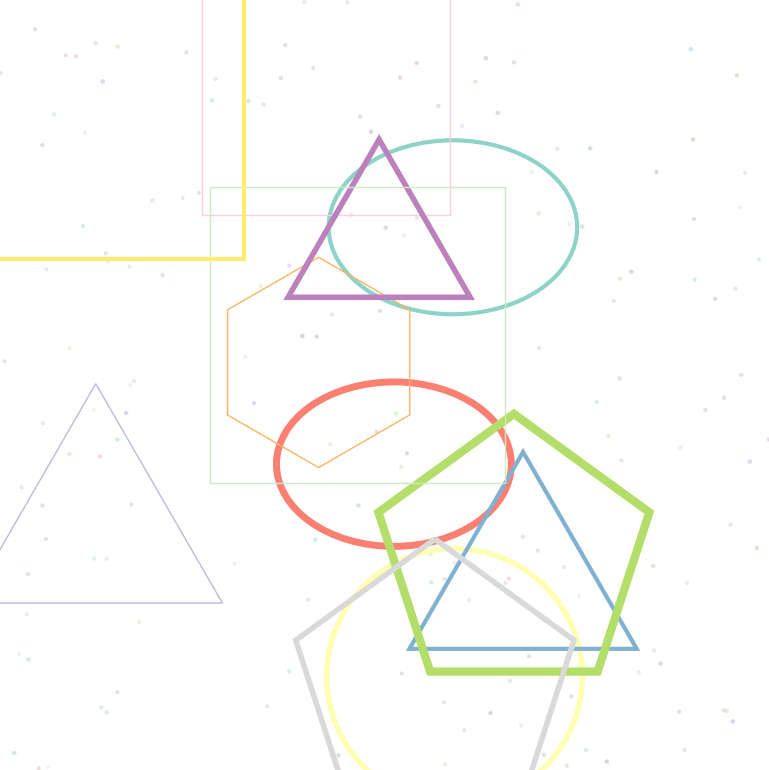[{"shape": "oval", "thickness": 1.5, "radius": 0.81, "center": [0.588, 0.705]}, {"shape": "circle", "thickness": 2, "radius": 0.83, "center": [0.59, 0.121]}, {"shape": "triangle", "thickness": 0.5, "radius": 0.95, "center": [0.124, 0.312]}, {"shape": "oval", "thickness": 2.5, "radius": 0.76, "center": [0.512, 0.397]}, {"shape": "triangle", "thickness": 1.5, "radius": 0.85, "center": [0.679, 0.243]}, {"shape": "hexagon", "thickness": 0.5, "radius": 0.68, "center": [0.414, 0.529]}, {"shape": "pentagon", "thickness": 3, "radius": 0.93, "center": [0.667, 0.277]}, {"shape": "square", "thickness": 0.5, "radius": 0.8, "center": [0.423, 0.882]}, {"shape": "pentagon", "thickness": 2, "radius": 0.95, "center": [0.565, 0.11]}, {"shape": "triangle", "thickness": 2, "radius": 0.68, "center": [0.492, 0.682]}, {"shape": "square", "thickness": 0.5, "radius": 0.96, "center": [0.464, 0.565]}, {"shape": "square", "thickness": 1.5, "radius": 0.96, "center": [0.126, 0.855]}]